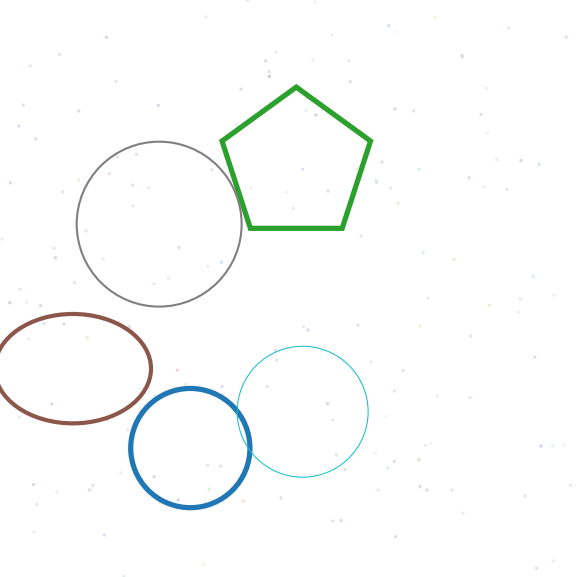[{"shape": "circle", "thickness": 2.5, "radius": 0.52, "center": [0.33, 0.223]}, {"shape": "pentagon", "thickness": 2.5, "radius": 0.68, "center": [0.513, 0.713]}, {"shape": "oval", "thickness": 2, "radius": 0.68, "center": [0.126, 0.361]}, {"shape": "circle", "thickness": 1, "radius": 0.71, "center": [0.276, 0.611]}, {"shape": "circle", "thickness": 0.5, "radius": 0.57, "center": [0.524, 0.286]}]